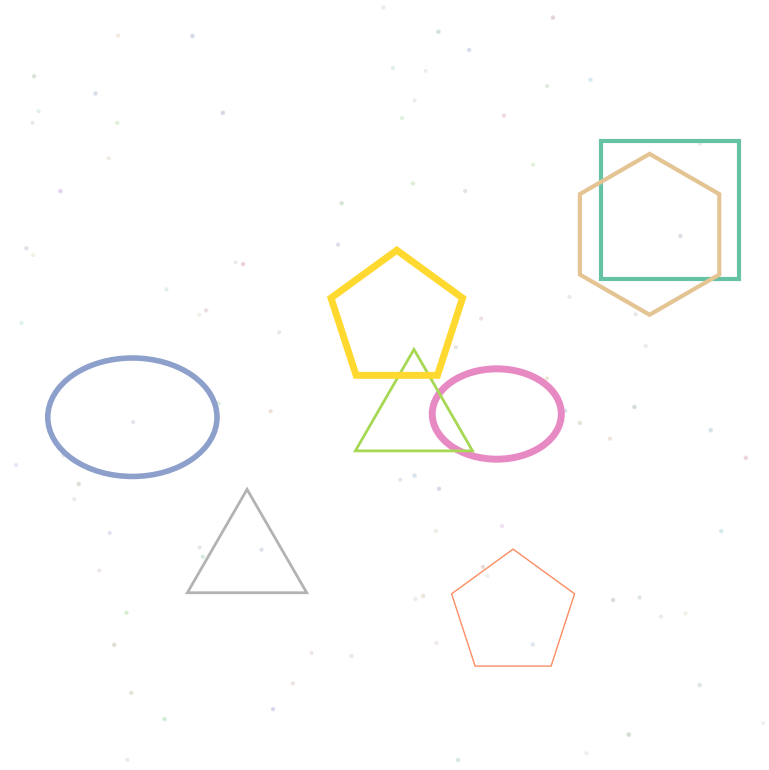[{"shape": "square", "thickness": 1.5, "radius": 0.45, "center": [0.87, 0.727]}, {"shape": "pentagon", "thickness": 0.5, "radius": 0.42, "center": [0.666, 0.203]}, {"shape": "oval", "thickness": 2, "radius": 0.55, "center": [0.172, 0.458]}, {"shape": "oval", "thickness": 2.5, "radius": 0.42, "center": [0.645, 0.462]}, {"shape": "triangle", "thickness": 1, "radius": 0.44, "center": [0.538, 0.458]}, {"shape": "pentagon", "thickness": 2.5, "radius": 0.45, "center": [0.515, 0.585]}, {"shape": "hexagon", "thickness": 1.5, "radius": 0.52, "center": [0.844, 0.696]}, {"shape": "triangle", "thickness": 1, "radius": 0.45, "center": [0.321, 0.275]}]